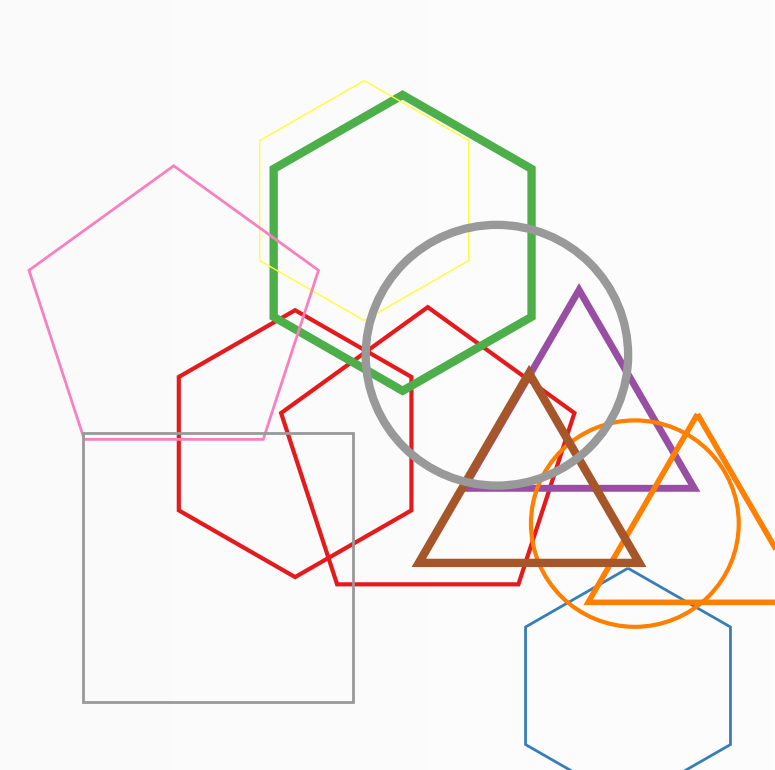[{"shape": "pentagon", "thickness": 1.5, "radius": 0.99, "center": [0.552, 0.402]}, {"shape": "hexagon", "thickness": 1.5, "radius": 0.87, "center": [0.381, 0.424]}, {"shape": "hexagon", "thickness": 1, "radius": 0.76, "center": [0.81, 0.109]}, {"shape": "hexagon", "thickness": 3, "radius": 0.96, "center": [0.519, 0.685]}, {"shape": "triangle", "thickness": 2.5, "radius": 0.86, "center": [0.747, 0.452]}, {"shape": "circle", "thickness": 1.5, "radius": 0.67, "center": [0.819, 0.32]}, {"shape": "triangle", "thickness": 2, "radius": 0.81, "center": [0.9, 0.299]}, {"shape": "hexagon", "thickness": 0.5, "radius": 0.78, "center": [0.47, 0.74]}, {"shape": "triangle", "thickness": 3, "radius": 0.82, "center": [0.683, 0.351]}, {"shape": "pentagon", "thickness": 1, "radius": 0.98, "center": [0.224, 0.588]}, {"shape": "square", "thickness": 1, "radius": 0.87, "center": [0.281, 0.263]}, {"shape": "circle", "thickness": 3, "radius": 0.85, "center": [0.641, 0.539]}]